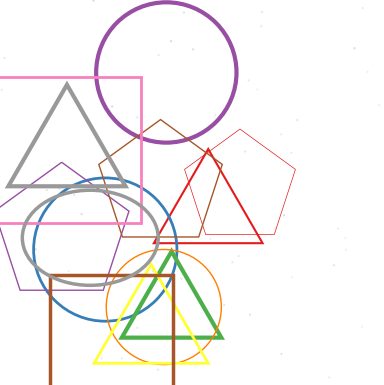[{"shape": "pentagon", "thickness": 0.5, "radius": 0.76, "center": [0.623, 0.513]}, {"shape": "triangle", "thickness": 1.5, "radius": 0.82, "center": [0.541, 0.45]}, {"shape": "circle", "thickness": 2, "radius": 0.93, "center": [0.273, 0.352]}, {"shape": "triangle", "thickness": 3, "radius": 0.75, "center": [0.446, 0.198]}, {"shape": "circle", "thickness": 3, "radius": 0.91, "center": [0.432, 0.812]}, {"shape": "pentagon", "thickness": 1, "radius": 0.92, "center": [0.16, 0.395]}, {"shape": "circle", "thickness": 1, "radius": 0.75, "center": [0.425, 0.203]}, {"shape": "triangle", "thickness": 2, "radius": 0.86, "center": [0.392, 0.142]}, {"shape": "pentagon", "thickness": 1, "radius": 0.84, "center": [0.417, 0.521]}, {"shape": "square", "thickness": 2.5, "radius": 0.8, "center": [0.29, 0.125]}, {"shape": "square", "thickness": 2, "radius": 0.95, "center": [0.176, 0.611]}, {"shape": "triangle", "thickness": 3, "radius": 0.88, "center": [0.174, 0.604]}, {"shape": "oval", "thickness": 2.5, "radius": 0.88, "center": [0.234, 0.382]}]